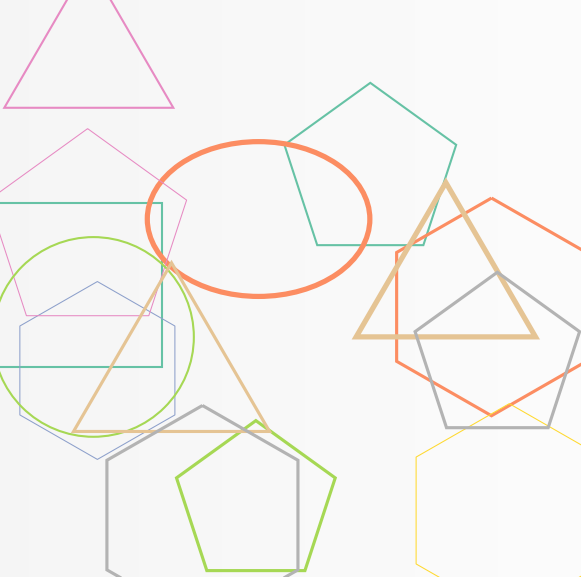[{"shape": "pentagon", "thickness": 1, "radius": 0.78, "center": [0.637, 0.7]}, {"shape": "square", "thickness": 1, "radius": 0.71, "center": [0.137, 0.505]}, {"shape": "hexagon", "thickness": 1.5, "radius": 0.94, "center": [0.846, 0.468]}, {"shape": "oval", "thickness": 2.5, "radius": 0.96, "center": [0.445, 0.62]}, {"shape": "hexagon", "thickness": 0.5, "radius": 0.77, "center": [0.168, 0.358]}, {"shape": "triangle", "thickness": 1, "radius": 0.84, "center": [0.153, 0.896]}, {"shape": "pentagon", "thickness": 0.5, "radius": 0.9, "center": [0.151, 0.597]}, {"shape": "circle", "thickness": 1, "radius": 0.86, "center": [0.161, 0.416]}, {"shape": "pentagon", "thickness": 1.5, "radius": 0.72, "center": [0.44, 0.127]}, {"shape": "hexagon", "thickness": 0.5, "radius": 0.93, "center": [0.876, 0.115]}, {"shape": "triangle", "thickness": 1.5, "radius": 0.97, "center": [0.295, 0.349]}, {"shape": "triangle", "thickness": 2.5, "radius": 0.89, "center": [0.767, 0.505]}, {"shape": "hexagon", "thickness": 1.5, "radius": 0.95, "center": [0.348, 0.107]}, {"shape": "pentagon", "thickness": 1.5, "radius": 0.74, "center": [0.856, 0.379]}]